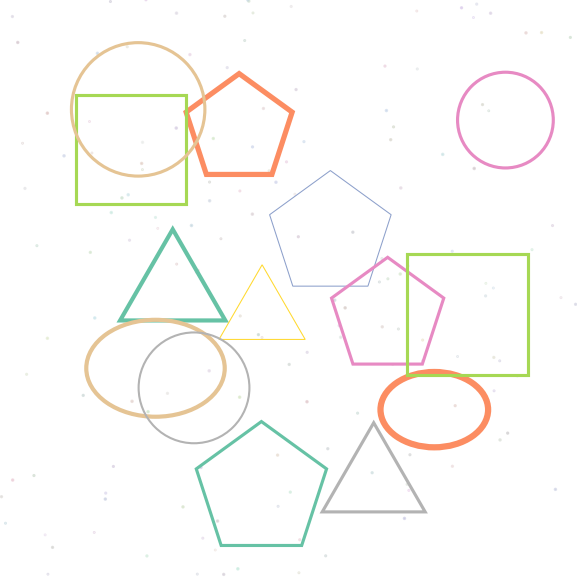[{"shape": "triangle", "thickness": 2, "radius": 0.53, "center": [0.299, 0.497]}, {"shape": "pentagon", "thickness": 1.5, "radius": 0.59, "center": [0.453, 0.151]}, {"shape": "pentagon", "thickness": 2.5, "radius": 0.48, "center": [0.414, 0.775]}, {"shape": "oval", "thickness": 3, "radius": 0.47, "center": [0.752, 0.29]}, {"shape": "pentagon", "thickness": 0.5, "radius": 0.55, "center": [0.572, 0.593]}, {"shape": "pentagon", "thickness": 1.5, "radius": 0.51, "center": [0.671, 0.451]}, {"shape": "circle", "thickness": 1.5, "radius": 0.41, "center": [0.875, 0.791]}, {"shape": "square", "thickness": 1.5, "radius": 0.52, "center": [0.809, 0.454]}, {"shape": "square", "thickness": 1.5, "radius": 0.47, "center": [0.227, 0.74]}, {"shape": "triangle", "thickness": 0.5, "radius": 0.43, "center": [0.454, 0.454]}, {"shape": "circle", "thickness": 1.5, "radius": 0.58, "center": [0.239, 0.81]}, {"shape": "oval", "thickness": 2, "radius": 0.6, "center": [0.269, 0.361]}, {"shape": "circle", "thickness": 1, "radius": 0.48, "center": [0.336, 0.328]}, {"shape": "triangle", "thickness": 1.5, "radius": 0.51, "center": [0.647, 0.164]}]